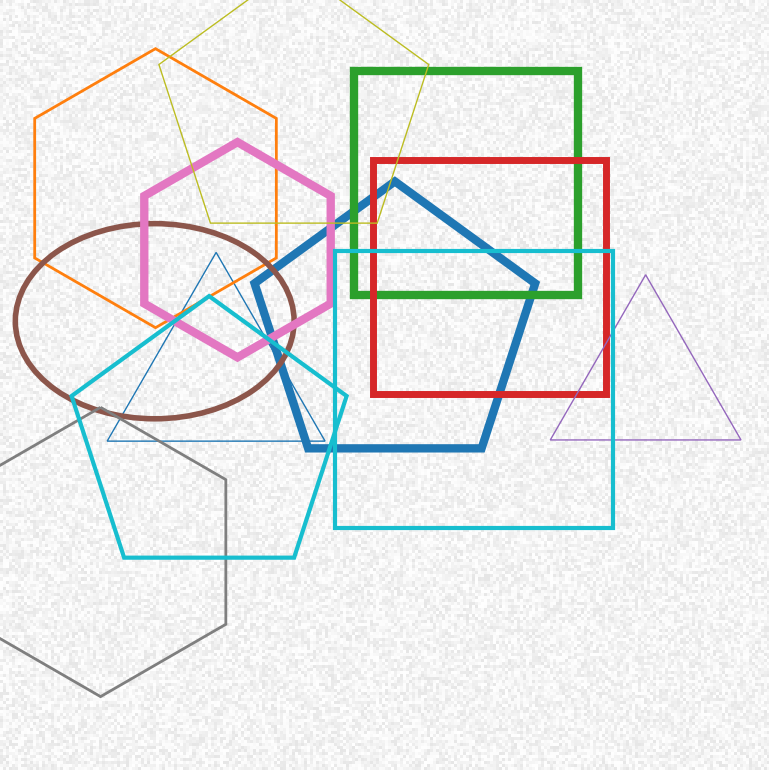[{"shape": "triangle", "thickness": 0.5, "radius": 0.82, "center": [0.281, 0.509]}, {"shape": "pentagon", "thickness": 3, "radius": 0.96, "center": [0.513, 0.573]}, {"shape": "hexagon", "thickness": 1, "radius": 0.91, "center": [0.202, 0.756]}, {"shape": "square", "thickness": 3, "radius": 0.73, "center": [0.606, 0.763]}, {"shape": "square", "thickness": 2.5, "radius": 0.76, "center": [0.636, 0.64]}, {"shape": "triangle", "thickness": 0.5, "radius": 0.71, "center": [0.838, 0.5]}, {"shape": "oval", "thickness": 2, "radius": 0.91, "center": [0.201, 0.583]}, {"shape": "hexagon", "thickness": 3, "radius": 0.7, "center": [0.308, 0.676]}, {"shape": "hexagon", "thickness": 1, "radius": 0.94, "center": [0.131, 0.283]}, {"shape": "pentagon", "thickness": 0.5, "radius": 0.92, "center": [0.382, 0.859]}, {"shape": "square", "thickness": 1.5, "radius": 0.9, "center": [0.615, 0.494]}, {"shape": "pentagon", "thickness": 1.5, "radius": 0.94, "center": [0.272, 0.428]}]